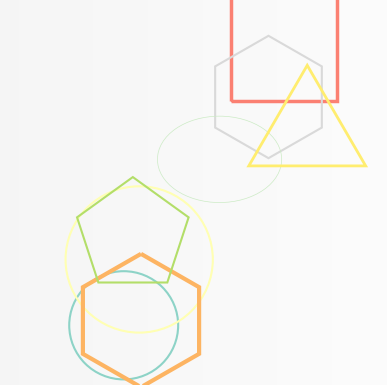[{"shape": "circle", "thickness": 1.5, "radius": 0.7, "center": [0.319, 0.155]}, {"shape": "circle", "thickness": 1.5, "radius": 0.95, "center": [0.359, 0.326]}, {"shape": "square", "thickness": 2.5, "radius": 0.69, "center": [0.733, 0.874]}, {"shape": "hexagon", "thickness": 3, "radius": 0.87, "center": [0.364, 0.167]}, {"shape": "pentagon", "thickness": 1.5, "radius": 0.76, "center": [0.343, 0.389]}, {"shape": "hexagon", "thickness": 1.5, "radius": 0.79, "center": [0.693, 0.748]}, {"shape": "oval", "thickness": 0.5, "radius": 0.8, "center": [0.567, 0.586]}, {"shape": "triangle", "thickness": 2, "radius": 0.87, "center": [0.793, 0.656]}]